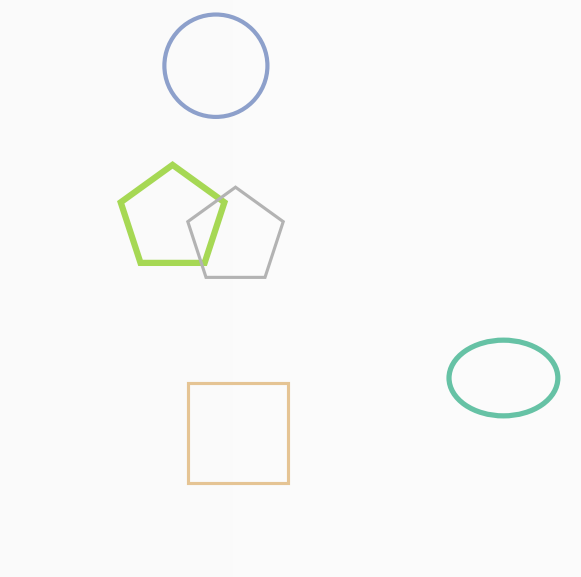[{"shape": "oval", "thickness": 2.5, "radius": 0.47, "center": [0.866, 0.345]}, {"shape": "circle", "thickness": 2, "radius": 0.44, "center": [0.371, 0.885]}, {"shape": "pentagon", "thickness": 3, "radius": 0.47, "center": [0.297, 0.62]}, {"shape": "square", "thickness": 1.5, "radius": 0.43, "center": [0.409, 0.25]}, {"shape": "pentagon", "thickness": 1.5, "radius": 0.43, "center": [0.405, 0.589]}]